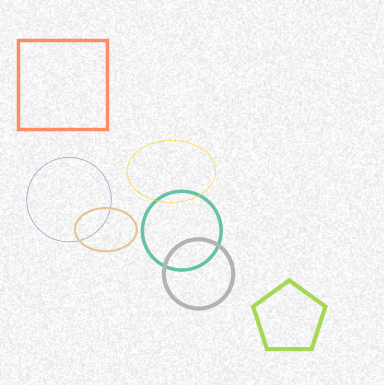[{"shape": "circle", "thickness": 2.5, "radius": 0.51, "center": [0.472, 0.401]}, {"shape": "square", "thickness": 2.5, "radius": 0.58, "center": [0.162, 0.78]}, {"shape": "circle", "thickness": 0.5, "radius": 0.55, "center": [0.179, 0.481]}, {"shape": "pentagon", "thickness": 3, "radius": 0.49, "center": [0.751, 0.173]}, {"shape": "oval", "thickness": 0.5, "radius": 0.58, "center": [0.445, 0.555]}, {"shape": "oval", "thickness": 1.5, "radius": 0.4, "center": [0.275, 0.403]}, {"shape": "circle", "thickness": 3, "radius": 0.45, "center": [0.516, 0.289]}]